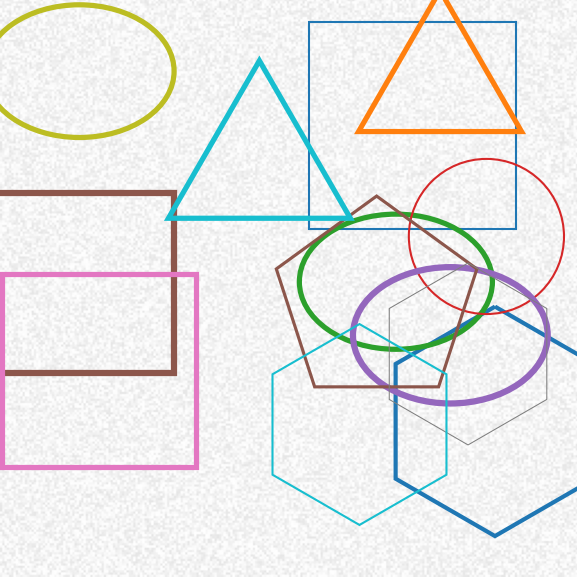[{"shape": "square", "thickness": 1, "radius": 0.89, "center": [0.714, 0.782]}, {"shape": "hexagon", "thickness": 2, "radius": 0.99, "center": [0.857, 0.27]}, {"shape": "triangle", "thickness": 2.5, "radius": 0.81, "center": [0.762, 0.853]}, {"shape": "oval", "thickness": 2.5, "radius": 0.84, "center": [0.686, 0.511]}, {"shape": "circle", "thickness": 1, "radius": 0.67, "center": [0.842, 0.59]}, {"shape": "oval", "thickness": 3, "radius": 0.84, "center": [0.78, 0.419]}, {"shape": "pentagon", "thickness": 1.5, "radius": 0.91, "center": [0.652, 0.477]}, {"shape": "square", "thickness": 3, "radius": 0.78, "center": [0.146, 0.509]}, {"shape": "square", "thickness": 2.5, "radius": 0.84, "center": [0.172, 0.358]}, {"shape": "hexagon", "thickness": 0.5, "radius": 0.79, "center": [0.81, 0.386]}, {"shape": "oval", "thickness": 2.5, "radius": 0.82, "center": [0.137, 0.876]}, {"shape": "hexagon", "thickness": 1, "radius": 0.87, "center": [0.622, 0.264]}, {"shape": "triangle", "thickness": 2.5, "radius": 0.91, "center": [0.449, 0.712]}]